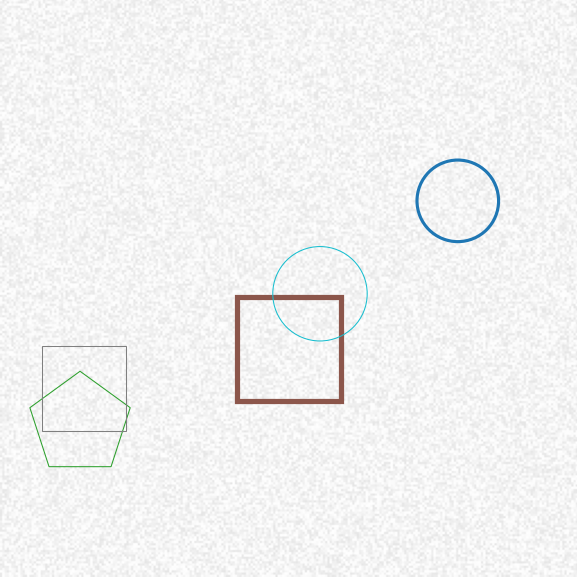[{"shape": "circle", "thickness": 1.5, "radius": 0.35, "center": [0.793, 0.651]}, {"shape": "pentagon", "thickness": 0.5, "radius": 0.46, "center": [0.139, 0.265]}, {"shape": "square", "thickness": 2.5, "radius": 0.45, "center": [0.501, 0.395]}, {"shape": "square", "thickness": 0.5, "radius": 0.37, "center": [0.145, 0.327]}, {"shape": "circle", "thickness": 0.5, "radius": 0.41, "center": [0.554, 0.49]}]